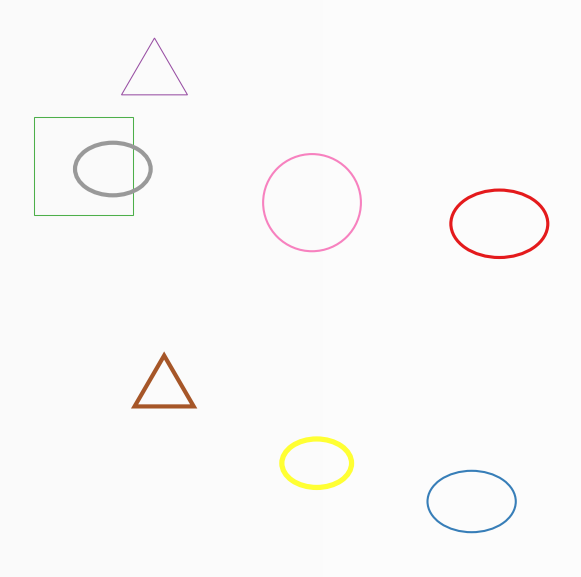[{"shape": "oval", "thickness": 1.5, "radius": 0.42, "center": [0.859, 0.612]}, {"shape": "oval", "thickness": 1, "radius": 0.38, "center": [0.811, 0.131]}, {"shape": "square", "thickness": 0.5, "radius": 0.42, "center": [0.144, 0.712]}, {"shape": "triangle", "thickness": 0.5, "radius": 0.33, "center": [0.266, 0.868]}, {"shape": "oval", "thickness": 2.5, "radius": 0.3, "center": [0.545, 0.197]}, {"shape": "triangle", "thickness": 2, "radius": 0.29, "center": [0.282, 0.325]}, {"shape": "circle", "thickness": 1, "radius": 0.42, "center": [0.537, 0.648]}, {"shape": "oval", "thickness": 2, "radius": 0.33, "center": [0.194, 0.706]}]